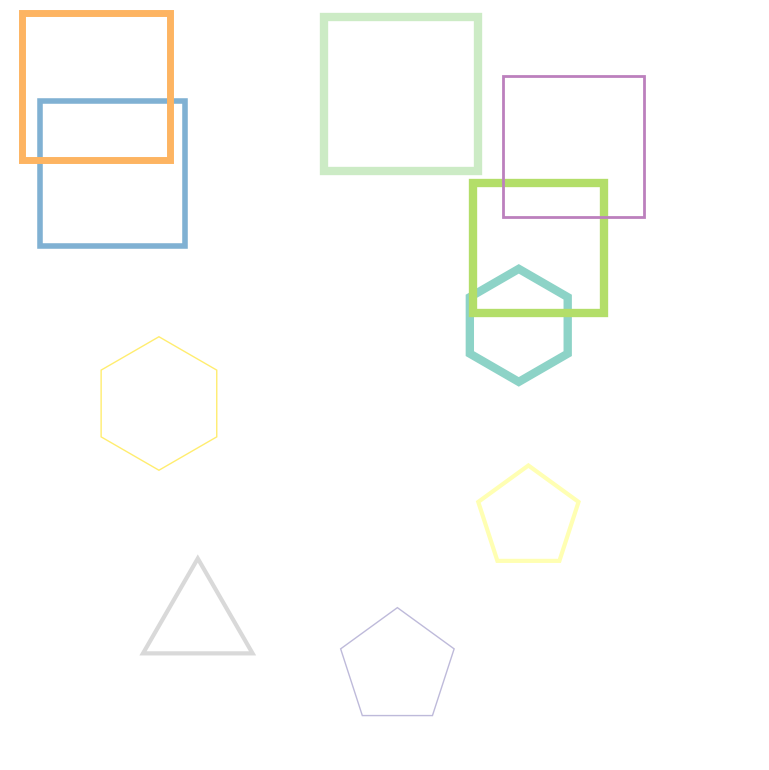[{"shape": "hexagon", "thickness": 3, "radius": 0.37, "center": [0.674, 0.577]}, {"shape": "pentagon", "thickness": 1.5, "radius": 0.34, "center": [0.686, 0.327]}, {"shape": "pentagon", "thickness": 0.5, "radius": 0.39, "center": [0.516, 0.133]}, {"shape": "square", "thickness": 2, "radius": 0.47, "center": [0.146, 0.775]}, {"shape": "square", "thickness": 2.5, "radius": 0.48, "center": [0.125, 0.888]}, {"shape": "square", "thickness": 3, "radius": 0.42, "center": [0.699, 0.678]}, {"shape": "triangle", "thickness": 1.5, "radius": 0.41, "center": [0.257, 0.193]}, {"shape": "square", "thickness": 1, "radius": 0.46, "center": [0.744, 0.81]}, {"shape": "square", "thickness": 3, "radius": 0.5, "center": [0.52, 0.878]}, {"shape": "hexagon", "thickness": 0.5, "radius": 0.43, "center": [0.206, 0.476]}]